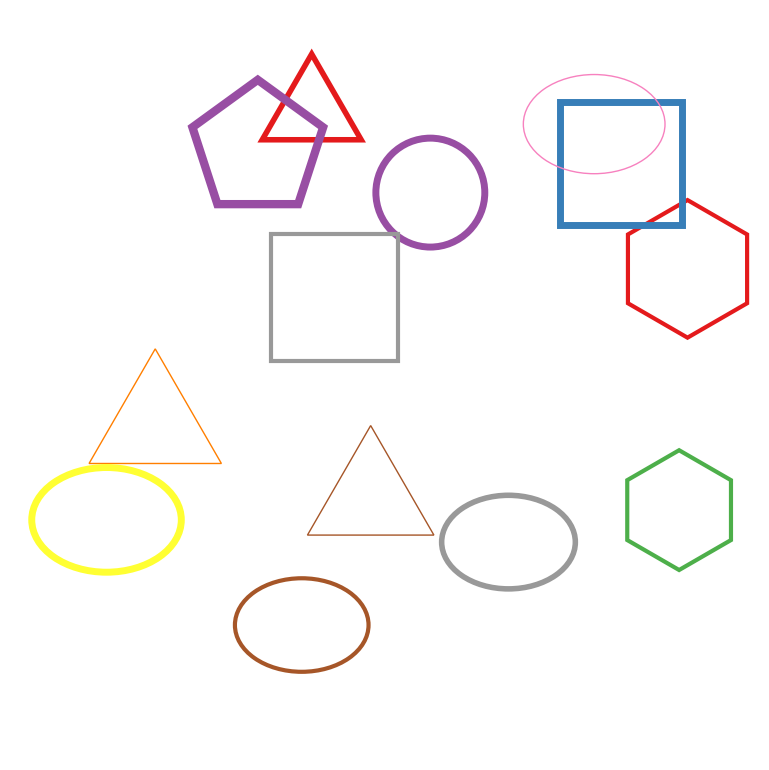[{"shape": "hexagon", "thickness": 1.5, "radius": 0.45, "center": [0.893, 0.651]}, {"shape": "triangle", "thickness": 2, "radius": 0.37, "center": [0.405, 0.856]}, {"shape": "square", "thickness": 2.5, "radius": 0.4, "center": [0.806, 0.788]}, {"shape": "hexagon", "thickness": 1.5, "radius": 0.39, "center": [0.882, 0.338]}, {"shape": "circle", "thickness": 2.5, "radius": 0.35, "center": [0.559, 0.75]}, {"shape": "pentagon", "thickness": 3, "radius": 0.45, "center": [0.335, 0.807]}, {"shape": "triangle", "thickness": 0.5, "radius": 0.5, "center": [0.202, 0.448]}, {"shape": "oval", "thickness": 2.5, "radius": 0.49, "center": [0.138, 0.325]}, {"shape": "triangle", "thickness": 0.5, "radius": 0.47, "center": [0.481, 0.352]}, {"shape": "oval", "thickness": 1.5, "radius": 0.43, "center": [0.392, 0.188]}, {"shape": "oval", "thickness": 0.5, "radius": 0.46, "center": [0.772, 0.839]}, {"shape": "square", "thickness": 1.5, "radius": 0.41, "center": [0.435, 0.614]}, {"shape": "oval", "thickness": 2, "radius": 0.43, "center": [0.66, 0.296]}]